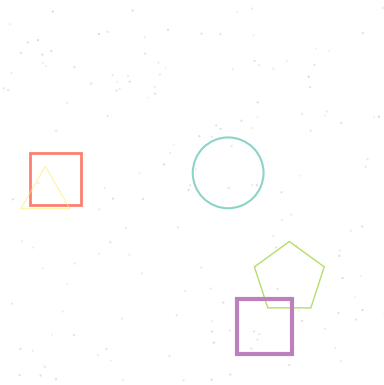[{"shape": "circle", "thickness": 1.5, "radius": 0.46, "center": [0.593, 0.551]}, {"shape": "square", "thickness": 2, "radius": 0.34, "center": [0.144, 0.534]}, {"shape": "pentagon", "thickness": 1, "radius": 0.48, "center": [0.751, 0.277]}, {"shape": "square", "thickness": 3, "radius": 0.36, "center": [0.686, 0.152]}, {"shape": "triangle", "thickness": 0.5, "radius": 0.37, "center": [0.118, 0.494]}]